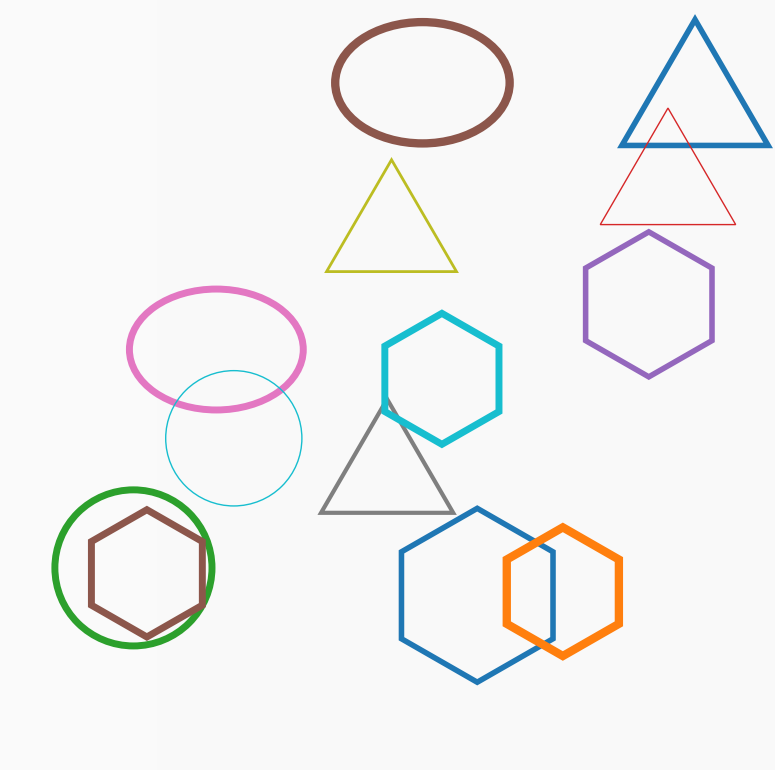[{"shape": "hexagon", "thickness": 2, "radius": 0.56, "center": [0.616, 0.227]}, {"shape": "triangle", "thickness": 2, "radius": 0.54, "center": [0.897, 0.866]}, {"shape": "hexagon", "thickness": 3, "radius": 0.42, "center": [0.726, 0.232]}, {"shape": "circle", "thickness": 2.5, "radius": 0.51, "center": [0.172, 0.262]}, {"shape": "triangle", "thickness": 0.5, "radius": 0.5, "center": [0.862, 0.759]}, {"shape": "hexagon", "thickness": 2, "radius": 0.47, "center": [0.837, 0.605]}, {"shape": "oval", "thickness": 3, "radius": 0.56, "center": [0.545, 0.893]}, {"shape": "hexagon", "thickness": 2.5, "radius": 0.41, "center": [0.19, 0.255]}, {"shape": "oval", "thickness": 2.5, "radius": 0.56, "center": [0.279, 0.546]}, {"shape": "triangle", "thickness": 1.5, "radius": 0.49, "center": [0.5, 0.383]}, {"shape": "triangle", "thickness": 1, "radius": 0.48, "center": [0.505, 0.696]}, {"shape": "circle", "thickness": 0.5, "radius": 0.44, "center": [0.302, 0.431]}, {"shape": "hexagon", "thickness": 2.5, "radius": 0.43, "center": [0.57, 0.508]}]